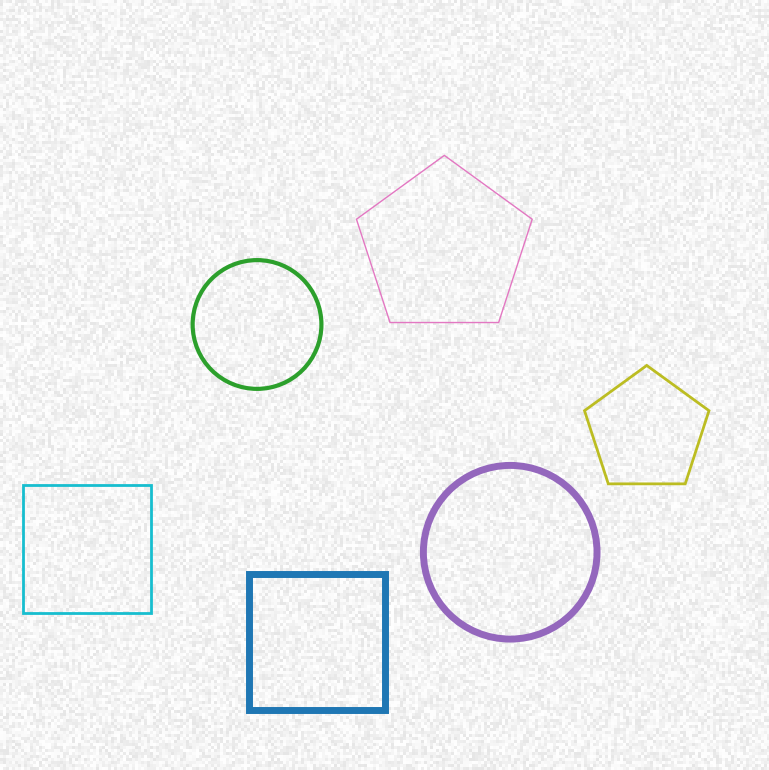[{"shape": "square", "thickness": 2.5, "radius": 0.44, "center": [0.412, 0.167]}, {"shape": "circle", "thickness": 1.5, "radius": 0.42, "center": [0.334, 0.579]}, {"shape": "circle", "thickness": 2.5, "radius": 0.56, "center": [0.663, 0.283]}, {"shape": "pentagon", "thickness": 0.5, "radius": 0.6, "center": [0.577, 0.678]}, {"shape": "pentagon", "thickness": 1, "radius": 0.42, "center": [0.84, 0.44]}, {"shape": "square", "thickness": 1, "radius": 0.42, "center": [0.113, 0.287]}]